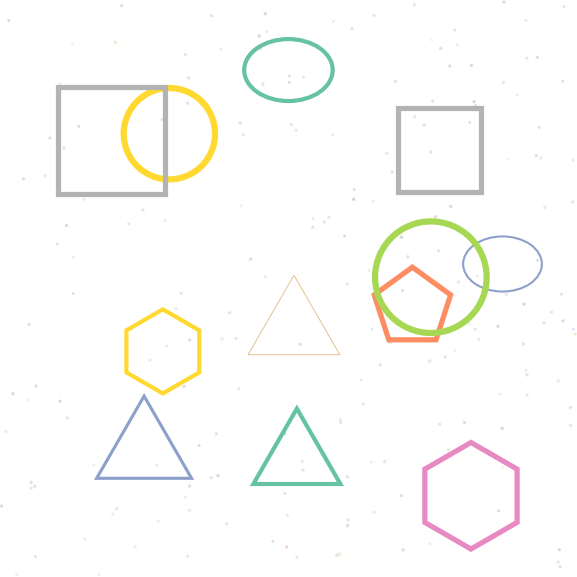[{"shape": "triangle", "thickness": 2, "radius": 0.44, "center": [0.514, 0.205]}, {"shape": "oval", "thickness": 2, "radius": 0.38, "center": [0.499, 0.878]}, {"shape": "pentagon", "thickness": 2.5, "radius": 0.35, "center": [0.714, 0.467]}, {"shape": "oval", "thickness": 1, "radius": 0.34, "center": [0.87, 0.542]}, {"shape": "triangle", "thickness": 1.5, "radius": 0.47, "center": [0.25, 0.218]}, {"shape": "hexagon", "thickness": 2.5, "radius": 0.46, "center": [0.816, 0.141]}, {"shape": "circle", "thickness": 3, "radius": 0.48, "center": [0.746, 0.519]}, {"shape": "circle", "thickness": 3, "radius": 0.4, "center": [0.293, 0.768]}, {"shape": "hexagon", "thickness": 2, "radius": 0.36, "center": [0.282, 0.391]}, {"shape": "triangle", "thickness": 0.5, "radius": 0.46, "center": [0.509, 0.431]}, {"shape": "square", "thickness": 2.5, "radius": 0.46, "center": [0.193, 0.756]}, {"shape": "square", "thickness": 2.5, "radius": 0.36, "center": [0.761, 0.74]}]